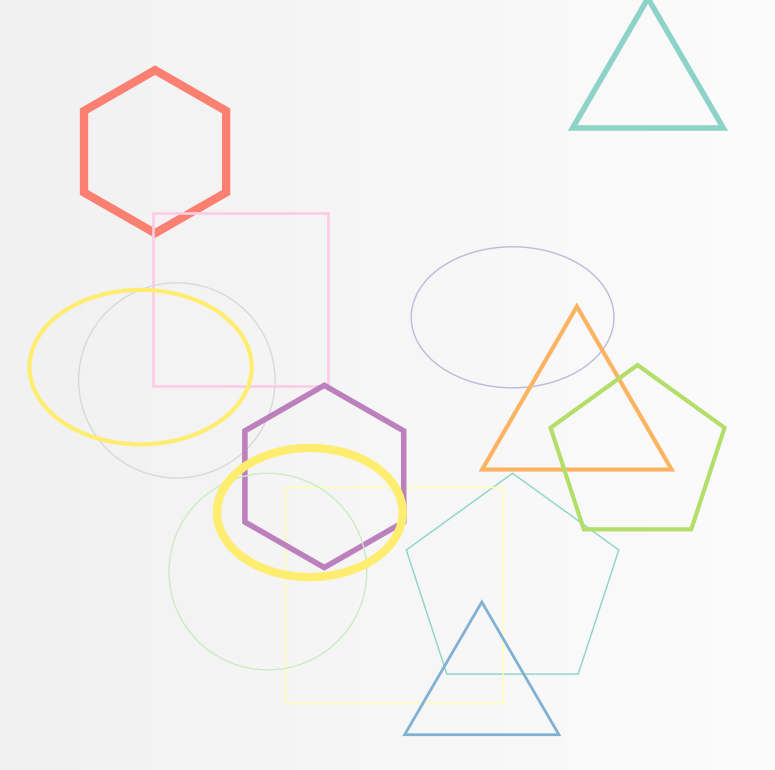[{"shape": "pentagon", "thickness": 0.5, "radius": 0.72, "center": [0.661, 0.241]}, {"shape": "triangle", "thickness": 2, "radius": 0.56, "center": [0.836, 0.89]}, {"shape": "square", "thickness": 0.5, "radius": 0.7, "center": [0.509, 0.227]}, {"shape": "oval", "thickness": 0.5, "radius": 0.65, "center": [0.661, 0.588]}, {"shape": "hexagon", "thickness": 3, "radius": 0.53, "center": [0.2, 0.803]}, {"shape": "triangle", "thickness": 1, "radius": 0.57, "center": [0.622, 0.103]}, {"shape": "triangle", "thickness": 1.5, "radius": 0.71, "center": [0.744, 0.461]}, {"shape": "pentagon", "thickness": 1.5, "radius": 0.59, "center": [0.823, 0.408]}, {"shape": "square", "thickness": 1, "radius": 0.56, "center": [0.31, 0.611]}, {"shape": "circle", "thickness": 0.5, "radius": 0.63, "center": [0.228, 0.506]}, {"shape": "hexagon", "thickness": 2, "radius": 0.59, "center": [0.418, 0.381]}, {"shape": "circle", "thickness": 0.5, "radius": 0.64, "center": [0.346, 0.258]}, {"shape": "oval", "thickness": 3, "radius": 0.6, "center": [0.4, 0.334]}, {"shape": "oval", "thickness": 1.5, "radius": 0.72, "center": [0.181, 0.523]}]